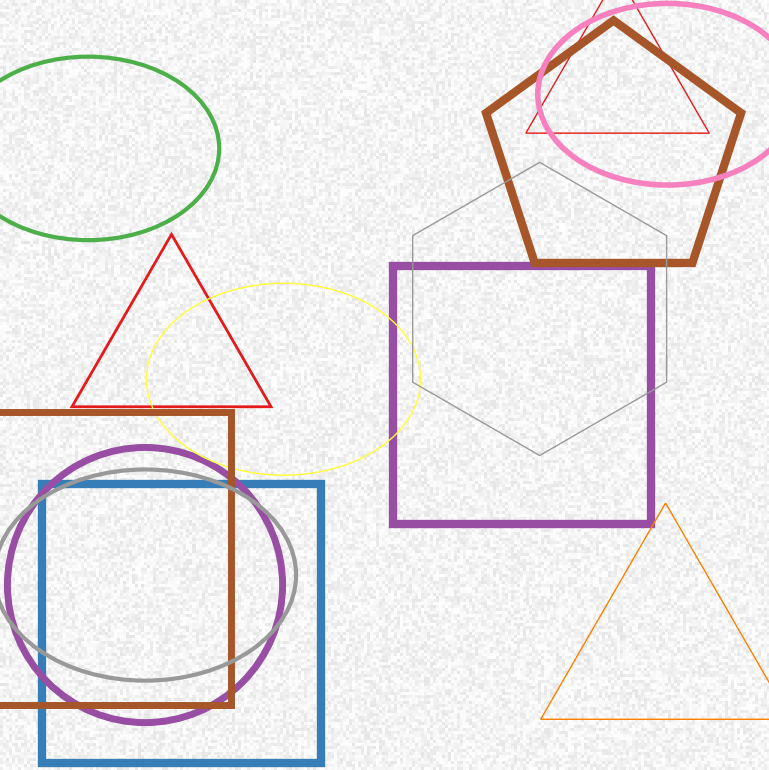[{"shape": "triangle", "thickness": 0.5, "radius": 0.69, "center": [0.802, 0.896]}, {"shape": "triangle", "thickness": 1, "radius": 0.75, "center": [0.223, 0.546]}, {"shape": "square", "thickness": 3, "radius": 0.91, "center": [0.236, 0.191]}, {"shape": "oval", "thickness": 1.5, "radius": 0.85, "center": [0.114, 0.807]}, {"shape": "circle", "thickness": 2.5, "radius": 0.89, "center": [0.188, 0.24]}, {"shape": "square", "thickness": 3, "radius": 0.84, "center": [0.678, 0.487]}, {"shape": "triangle", "thickness": 0.5, "radius": 0.94, "center": [0.864, 0.159]}, {"shape": "oval", "thickness": 0.5, "radius": 0.89, "center": [0.368, 0.507]}, {"shape": "square", "thickness": 2.5, "radius": 0.95, "center": [0.11, 0.275]}, {"shape": "pentagon", "thickness": 3, "radius": 0.87, "center": [0.797, 0.799]}, {"shape": "oval", "thickness": 2, "radius": 0.84, "center": [0.867, 0.878]}, {"shape": "oval", "thickness": 1.5, "radius": 0.98, "center": [0.189, 0.253]}, {"shape": "hexagon", "thickness": 0.5, "radius": 0.95, "center": [0.701, 0.599]}]